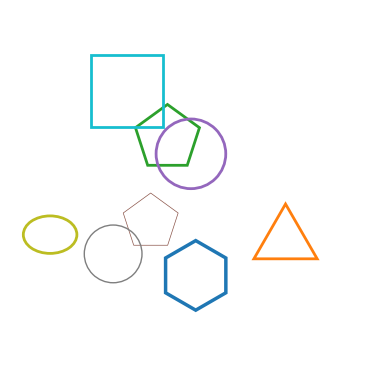[{"shape": "hexagon", "thickness": 2.5, "radius": 0.45, "center": [0.508, 0.285]}, {"shape": "triangle", "thickness": 2, "radius": 0.47, "center": [0.742, 0.375]}, {"shape": "pentagon", "thickness": 2, "radius": 0.44, "center": [0.435, 0.641]}, {"shape": "circle", "thickness": 2, "radius": 0.45, "center": [0.496, 0.6]}, {"shape": "pentagon", "thickness": 0.5, "radius": 0.37, "center": [0.391, 0.424]}, {"shape": "circle", "thickness": 1, "radius": 0.37, "center": [0.294, 0.341]}, {"shape": "oval", "thickness": 2, "radius": 0.35, "center": [0.13, 0.391]}, {"shape": "square", "thickness": 2, "radius": 0.47, "center": [0.329, 0.763]}]